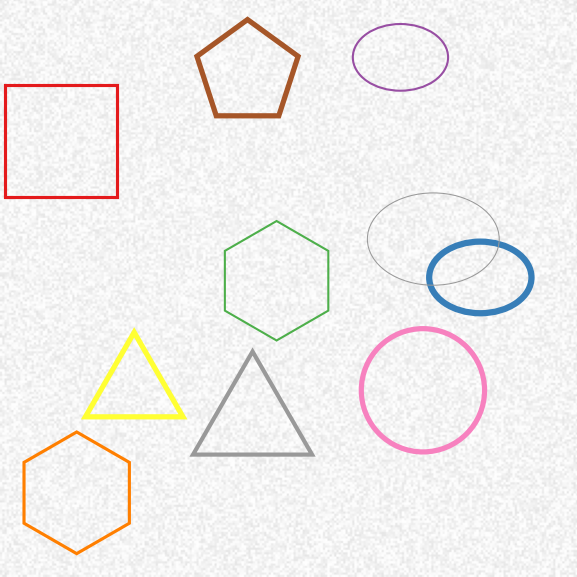[{"shape": "square", "thickness": 1.5, "radius": 0.49, "center": [0.105, 0.755]}, {"shape": "oval", "thickness": 3, "radius": 0.44, "center": [0.832, 0.519]}, {"shape": "hexagon", "thickness": 1, "radius": 0.52, "center": [0.479, 0.513]}, {"shape": "oval", "thickness": 1, "radius": 0.41, "center": [0.693, 0.9]}, {"shape": "hexagon", "thickness": 1.5, "radius": 0.53, "center": [0.133, 0.146]}, {"shape": "triangle", "thickness": 2.5, "radius": 0.49, "center": [0.232, 0.326]}, {"shape": "pentagon", "thickness": 2.5, "radius": 0.46, "center": [0.429, 0.873]}, {"shape": "circle", "thickness": 2.5, "radius": 0.53, "center": [0.732, 0.323]}, {"shape": "oval", "thickness": 0.5, "radius": 0.57, "center": [0.75, 0.585]}, {"shape": "triangle", "thickness": 2, "radius": 0.59, "center": [0.437, 0.271]}]